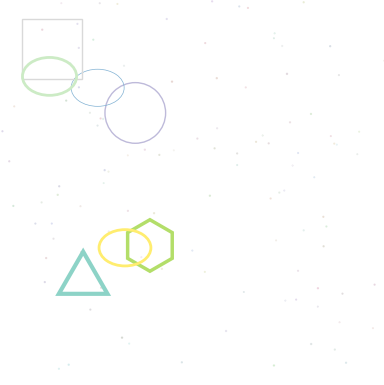[{"shape": "triangle", "thickness": 3, "radius": 0.36, "center": [0.216, 0.273]}, {"shape": "circle", "thickness": 1, "radius": 0.39, "center": [0.351, 0.707]}, {"shape": "oval", "thickness": 0.5, "radius": 0.34, "center": [0.254, 0.772]}, {"shape": "hexagon", "thickness": 2.5, "radius": 0.33, "center": [0.389, 0.362]}, {"shape": "square", "thickness": 1, "radius": 0.39, "center": [0.134, 0.873]}, {"shape": "oval", "thickness": 2, "radius": 0.35, "center": [0.129, 0.802]}, {"shape": "oval", "thickness": 2, "radius": 0.34, "center": [0.325, 0.356]}]